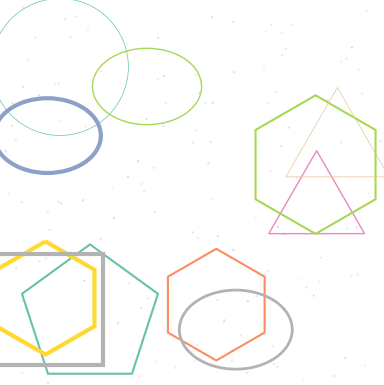[{"shape": "circle", "thickness": 0.5, "radius": 0.89, "center": [0.156, 0.826]}, {"shape": "pentagon", "thickness": 1.5, "radius": 0.93, "center": [0.234, 0.179]}, {"shape": "hexagon", "thickness": 1.5, "radius": 0.73, "center": [0.562, 0.209]}, {"shape": "oval", "thickness": 3, "radius": 0.69, "center": [0.123, 0.648]}, {"shape": "triangle", "thickness": 1, "radius": 0.72, "center": [0.822, 0.465]}, {"shape": "hexagon", "thickness": 1.5, "radius": 0.9, "center": [0.82, 0.572]}, {"shape": "oval", "thickness": 1, "radius": 0.71, "center": [0.382, 0.775]}, {"shape": "hexagon", "thickness": 3, "radius": 0.73, "center": [0.118, 0.226]}, {"shape": "triangle", "thickness": 0.5, "radius": 0.77, "center": [0.876, 0.618]}, {"shape": "oval", "thickness": 2, "radius": 0.73, "center": [0.612, 0.144]}, {"shape": "square", "thickness": 3, "radius": 0.72, "center": [0.121, 0.196]}]